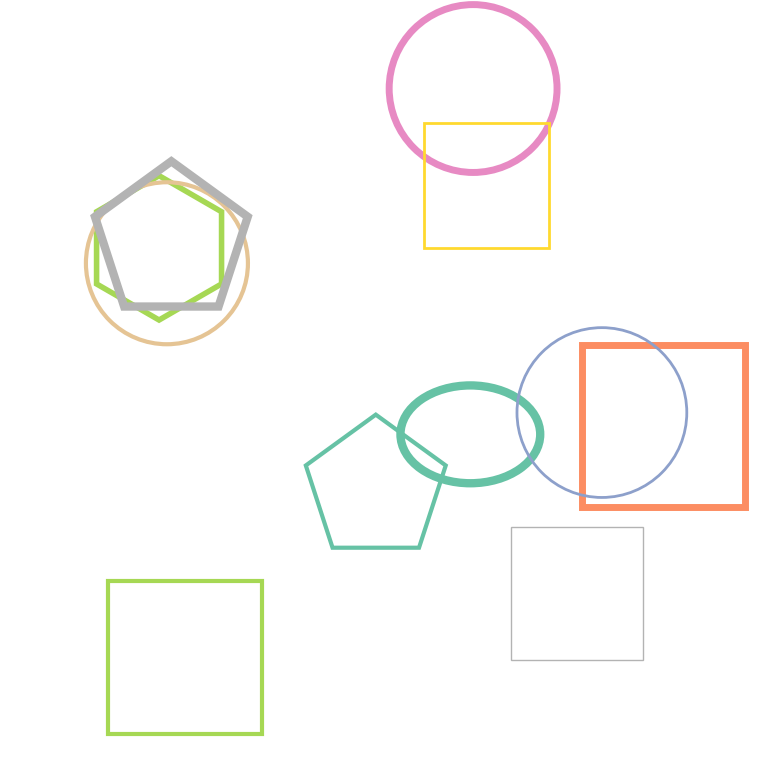[{"shape": "oval", "thickness": 3, "radius": 0.45, "center": [0.611, 0.436]}, {"shape": "pentagon", "thickness": 1.5, "radius": 0.48, "center": [0.488, 0.366]}, {"shape": "square", "thickness": 2.5, "radius": 0.53, "center": [0.862, 0.447]}, {"shape": "circle", "thickness": 1, "radius": 0.55, "center": [0.782, 0.464]}, {"shape": "circle", "thickness": 2.5, "radius": 0.54, "center": [0.614, 0.885]}, {"shape": "hexagon", "thickness": 2, "radius": 0.47, "center": [0.207, 0.678]}, {"shape": "square", "thickness": 1.5, "radius": 0.5, "center": [0.24, 0.146]}, {"shape": "square", "thickness": 1, "radius": 0.41, "center": [0.632, 0.759]}, {"shape": "circle", "thickness": 1.5, "radius": 0.53, "center": [0.217, 0.658]}, {"shape": "square", "thickness": 0.5, "radius": 0.43, "center": [0.749, 0.229]}, {"shape": "pentagon", "thickness": 3, "radius": 0.52, "center": [0.223, 0.686]}]